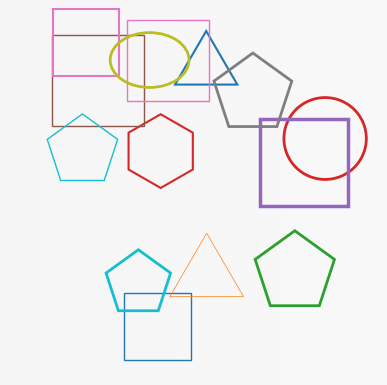[{"shape": "triangle", "thickness": 1.5, "radius": 0.46, "center": [0.532, 0.827]}, {"shape": "square", "thickness": 1, "radius": 0.43, "center": [0.407, 0.151]}, {"shape": "triangle", "thickness": 0.5, "radius": 0.55, "center": [0.533, 0.284]}, {"shape": "pentagon", "thickness": 2, "radius": 0.54, "center": [0.761, 0.293]}, {"shape": "circle", "thickness": 2, "radius": 0.53, "center": [0.839, 0.64]}, {"shape": "hexagon", "thickness": 1.5, "radius": 0.48, "center": [0.415, 0.608]}, {"shape": "square", "thickness": 2.5, "radius": 0.57, "center": [0.785, 0.577]}, {"shape": "square", "thickness": 1, "radius": 0.59, "center": [0.253, 0.792]}, {"shape": "square", "thickness": 1.5, "radius": 0.43, "center": [0.222, 0.889]}, {"shape": "square", "thickness": 1, "radius": 0.53, "center": [0.433, 0.843]}, {"shape": "pentagon", "thickness": 2, "radius": 0.53, "center": [0.653, 0.757]}, {"shape": "oval", "thickness": 2, "radius": 0.51, "center": [0.386, 0.844]}, {"shape": "pentagon", "thickness": 2, "radius": 0.44, "center": [0.357, 0.264]}, {"shape": "pentagon", "thickness": 1, "radius": 0.48, "center": [0.213, 0.608]}]